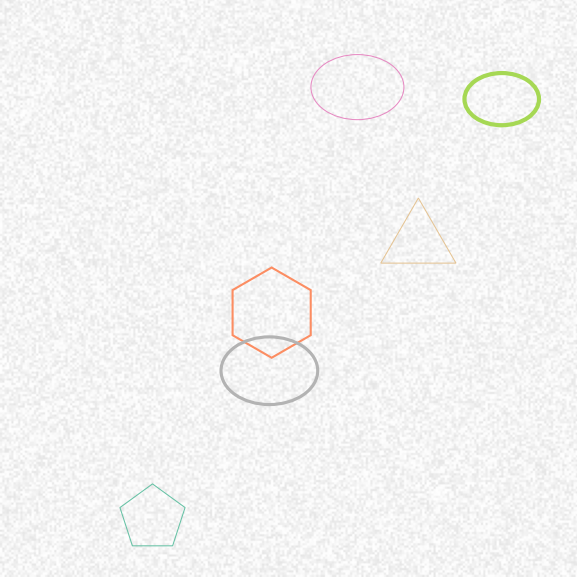[{"shape": "pentagon", "thickness": 0.5, "radius": 0.3, "center": [0.264, 0.102]}, {"shape": "hexagon", "thickness": 1, "radius": 0.39, "center": [0.47, 0.458]}, {"shape": "oval", "thickness": 0.5, "radius": 0.4, "center": [0.619, 0.848]}, {"shape": "oval", "thickness": 2, "radius": 0.32, "center": [0.869, 0.827]}, {"shape": "triangle", "thickness": 0.5, "radius": 0.38, "center": [0.724, 0.581]}, {"shape": "oval", "thickness": 1.5, "radius": 0.42, "center": [0.466, 0.357]}]